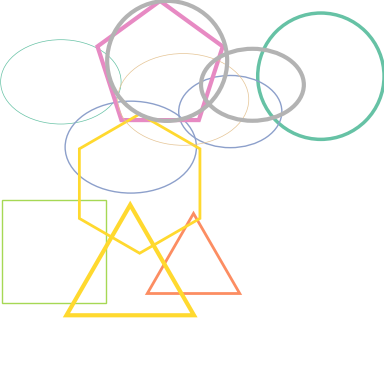[{"shape": "oval", "thickness": 0.5, "radius": 0.78, "center": [0.158, 0.787]}, {"shape": "circle", "thickness": 2.5, "radius": 0.82, "center": [0.833, 0.802]}, {"shape": "triangle", "thickness": 2, "radius": 0.69, "center": [0.503, 0.307]}, {"shape": "oval", "thickness": 1, "radius": 0.67, "center": [0.598, 0.71]}, {"shape": "oval", "thickness": 1, "radius": 0.85, "center": [0.34, 0.618]}, {"shape": "pentagon", "thickness": 3, "radius": 0.86, "center": [0.416, 0.826]}, {"shape": "square", "thickness": 1, "radius": 0.67, "center": [0.14, 0.346]}, {"shape": "triangle", "thickness": 3, "radius": 0.96, "center": [0.338, 0.277]}, {"shape": "hexagon", "thickness": 2, "radius": 0.9, "center": [0.363, 0.523]}, {"shape": "oval", "thickness": 0.5, "radius": 0.85, "center": [0.476, 0.742]}, {"shape": "oval", "thickness": 3, "radius": 0.67, "center": [0.656, 0.78]}, {"shape": "circle", "thickness": 3, "radius": 0.78, "center": [0.434, 0.842]}]